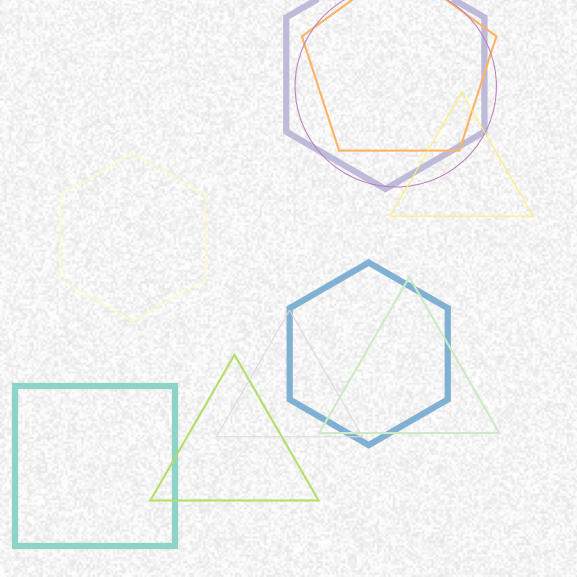[{"shape": "square", "thickness": 3, "radius": 0.69, "center": [0.165, 0.193]}, {"shape": "hexagon", "thickness": 0.5, "radius": 0.73, "center": [0.23, 0.588]}, {"shape": "hexagon", "thickness": 3, "radius": 0.99, "center": [0.667, 0.87]}, {"shape": "hexagon", "thickness": 3, "radius": 0.79, "center": [0.638, 0.386]}, {"shape": "pentagon", "thickness": 1, "radius": 0.89, "center": [0.691, 0.882]}, {"shape": "triangle", "thickness": 1, "radius": 0.84, "center": [0.406, 0.217]}, {"shape": "triangle", "thickness": 0.5, "radius": 0.73, "center": [0.501, 0.316]}, {"shape": "circle", "thickness": 0.5, "radius": 0.87, "center": [0.685, 0.85]}, {"shape": "triangle", "thickness": 1, "radius": 0.9, "center": [0.709, 0.339]}, {"shape": "triangle", "thickness": 0.5, "radius": 0.71, "center": [0.799, 0.696]}]